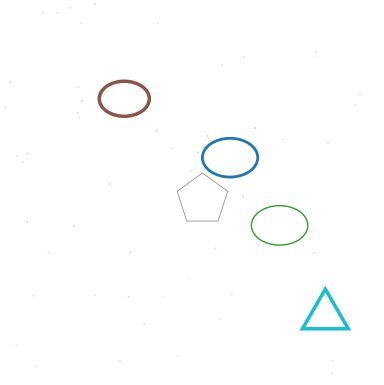[{"shape": "oval", "thickness": 2, "radius": 0.36, "center": [0.598, 0.59]}, {"shape": "oval", "thickness": 1, "radius": 0.37, "center": [0.726, 0.415]}, {"shape": "oval", "thickness": 2.5, "radius": 0.33, "center": [0.323, 0.744]}, {"shape": "pentagon", "thickness": 0.5, "radius": 0.35, "center": [0.526, 0.482]}, {"shape": "triangle", "thickness": 2.5, "radius": 0.34, "center": [0.845, 0.18]}]